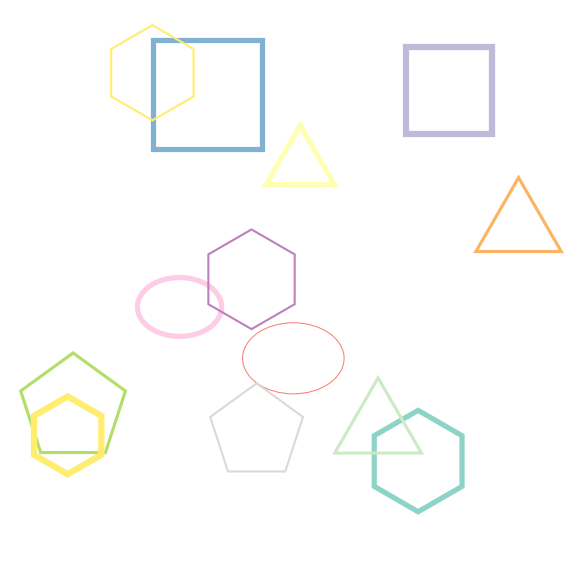[{"shape": "hexagon", "thickness": 2.5, "radius": 0.44, "center": [0.724, 0.201]}, {"shape": "triangle", "thickness": 2.5, "radius": 0.34, "center": [0.52, 0.714]}, {"shape": "square", "thickness": 3, "radius": 0.38, "center": [0.778, 0.842]}, {"shape": "oval", "thickness": 0.5, "radius": 0.44, "center": [0.508, 0.379]}, {"shape": "square", "thickness": 2.5, "radius": 0.47, "center": [0.36, 0.836]}, {"shape": "triangle", "thickness": 1.5, "radius": 0.43, "center": [0.898, 0.606]}, {"shape": "pentagon", "thickness": 1.5, "radius": 0.48, "center": [0.127, 0.293]}, {"shape": "oval", "thickness": 2.5, "radius": 0.36, "center": [0.311, 0.468]}, {"shape": "pentagon", "thickness": 1, "radius": 0.42, "center": [0.444, 0.251]}, {"shape": "hexagon", "thickness": 1, "radius": 0.43, "center": [0.436, 0.516]}, {"shape": "triangle", "thickness": 1.5, "radius": 0.43, "center": [0.655, 0.258]}, {"shape": "hexagon", "thickness": 1, "radius": 0.41, "center": [0.264, 0.873]}, {"shape": "hexagon", "thickness": 3, "radius": 0.34, "center": [0.117, 0.245]}]